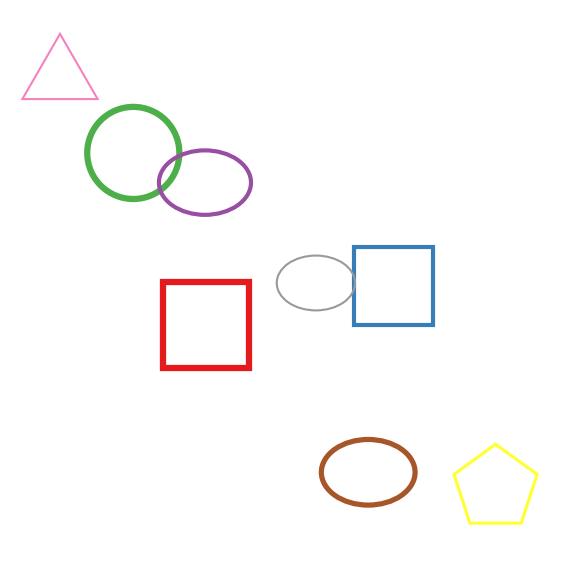[{"shape": "square", "thickness": 3, "radius": 0.37, "center": [0.357, 0.437]}, {"shape": "square", "thickness": 2, "radius": 0.34, "center": [0.681, 0.504]}, {"shape": "circle", "thickness": 3, "radius": 0.4, "center": [0.231, 0.734]}, {"shape": "oval", "thickness": 2, "radius": 0.4, "center": [0.355, 0.683]}, {"shape": "pentagon", "thickness": 1.5, "radius": 0.38, "center": [0.858, 0.154]}, {"shape": "oval", "thickness": 2.5, "radius": 0.41, "center": [0.638, 0.181]}, {"shape": "triangle", "thickness": 1, "radius": 0.38, "center": [0.104, 0.865]}, {"shape": "oval", "thickness": 1, "radius": 0.34, "center": [0.547, 0.509]}]